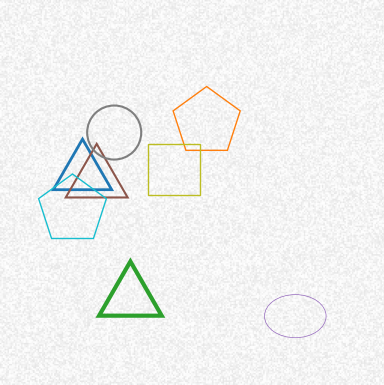[{"shape": "triangle", "thickness": 2, "radius": 0.44, "center": [0.214, 0.551]}, {"shape": "pentagon", "thickness": 1, "radius": 0.46, "center": [0.537, 0.684]}, {"shape": "triangle", "thickness": 3, "radius": 0.47, "center": [0.339, 0.227]}, {"shape": "oval", "thickness": 0.5, "radius": 0.4, "center": [0.767, 0.179]}, {"shape": "triangle", "thickness": 1.5, "radius": 0.46, "center": [0.251, 0.533]}, {"shape": "circle", "thickness": 1.5, "radius": 0.35, "center": [0.297, 0.656]}, {"shape": "square", "thickness": 1, "radius": 0.34, "center": [0.452, 0.56]}, {"shape": "pentagon", "thickness": 1, "radius": 0.46, "center": [0.188, 0.455]}]